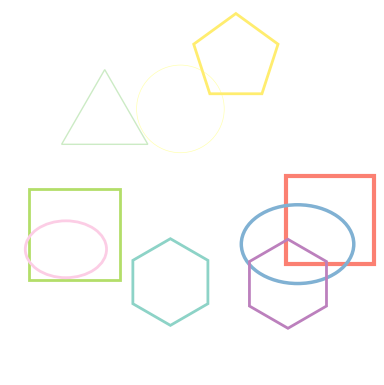[{"shape": "hexagon", "thickness": 2, "radius": 0.56, "center": [0.443, 0.267]}, {"shape": "circle", "thickness": 0.5, "radius": 0.57, "center": [0.469, 0.717]}, {"shape": "square", "thickness": 3, "radius": 0.57, "center": [0.857, 0.429]}, {"shape": "oval", "thickness": 2.5, "radius": 0.73, "center": [0.773, 0.366]}, {"shape": "square", "thickness": 2, "radius": 0.59, "center": [0.193, 0.39]}, {"shape": "oval", "thickness": 2, "radius": 0.53, "center": [0.171, 0.353]}, {"shape": "hexagon", "thickness": 2, "radius": 0.58, "center": [0.748, 0.263]}, {"shape": "triangle", "thickness": 1, "radius": 0.65, "center": [0.272, 0.69]}, {"shape": "pentagon", "thickness": 2, "radius": 0.58, "center": [0.613, 0.85]}]